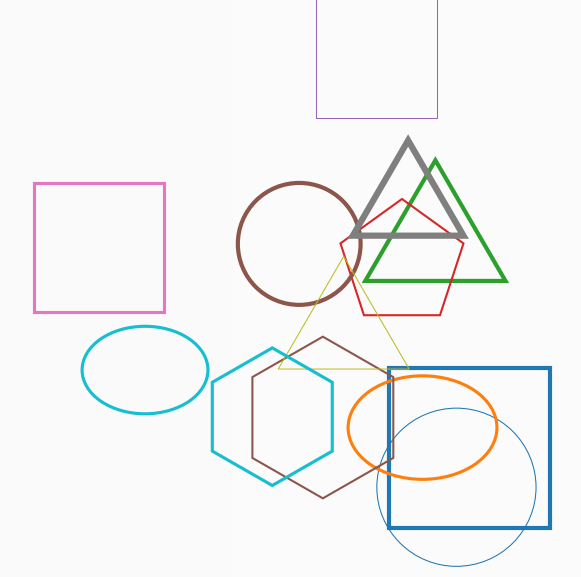[{"shape": "square", "thickness": 2, "radius": 0.69, "center": [0.807, 0.223]}, {"shape": "circle", "thickness": 0.5, "radius": 0.68, "center": [0.785, 0.155]}, {"shape": "oval", "thickness": 1.5, "radius": 0.64, "center": [0.727, 0.259]}, {"shape": "triangle", "thickness": 2, "radius": 0.7, "center": [0.749, 0.582]}, {"shape": "pentagon", "thickness": 1, "radius": 0.56, "center": [0.692, 0.543]}, {"shape": "square", "thickness": 0.5, "radius": 0.52, "center": [0.648, 0.898]}, {"shape": "hexagon", "thickness": 1, "radius": 0.7, "center": [0.555, 0.276]}, {"shape": "circle", "thickness": 2, "radius": 0.53, "center": [0.515, 0.577]}, {"shape": "square", "thickness": 1.5, "radius": 0.56, "center": [0.171, 0.57]}, {"shape": "triangle", "thickness": 3, "radius": 0.55, "center": [0.702, 0.646]}, {"shape": "triangle", "thickness": 0.5, "radius": 0.65, "center": [0.591, 0.425]}, {"shape": "hexagon", "thickness": 1.5, "radius": 0.6, "center": [0.468, 0.278]}, {"shape": "oval", "thickness": 1.5, "radius": 0.54, "center": [0.25, 0.358]}]